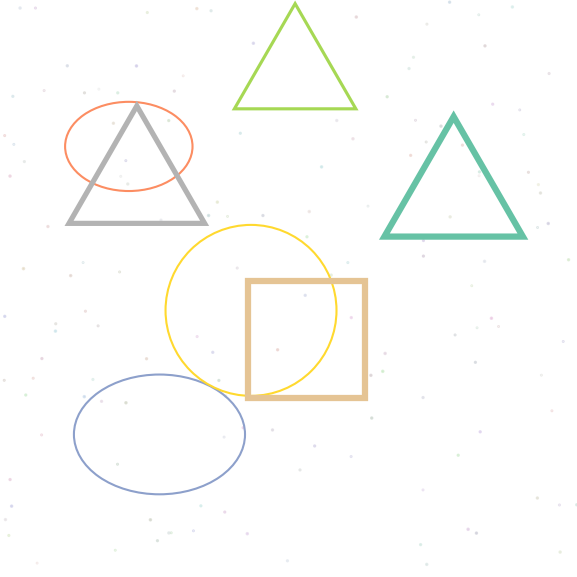[{"shape": "triangle", "thickness": 3, "radius": 0.69, "center": [0.786, 0.659]}, {"shape": "oval", "thickness": 1, "radius": 0.55, "center": [0.223, 0.746]}, {"shape": "oval", "thickness": 1, "radius": 0.74, "center": [0.276, 0.247]}, {"shape": "triangle", "thickness": 1.5, "radius": 0.61, "center": [0.511, 0.871]}, {"shape": "circle", "thickness": 1, "radius": 0.74, "center": [0.435, 0.462]}, {"shape": "square", "thickness": 3, "radius": 0.51, "center": [0.531, 0.411]}, {"shape": "triangle", "thickness": 2.5, "radius": 0.68, "center": [0.237, 0.68]}]